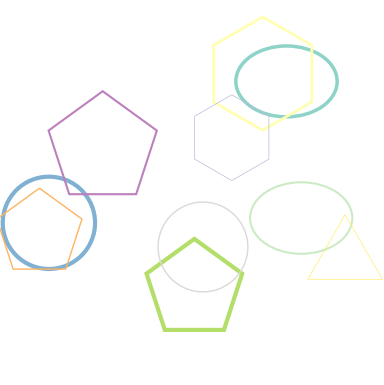[{"shape": "oval", "thickness": 2.5, "radius": 0.66, "center": [0.744, 0.789]}, {"shape": "hexagon", "thickness": 2, "radius": 0.74, "center": [0.682, 0.809]}, {"shape": "hexagon", "thickness": 0.5, "radius": 0.56, "center": [0.602, 0.642]}, {"shape": "circle", "thickness": 3, "radius": 0.6, "center": [0.127, 0.421]}, {"shape": "pentagon", "thickness": 1, "radius": 0.58, "center": [0.102, 0.395]}, {"shape": "pentagon", "thickness": 3, "radius": 0.65, "center": [0.505, 0.249]}, {"shape": "circle", "thickness": 1, "radius": 0.58, "center": [0.527, 0.359]}, {"shape": "pentagon", "thickness": 1.5, "radius": 0.74, "center": [0.267, 0.615]}, {"shape": "oval", "thickness": 1.5, "radius": 0.66, "center": [0.782, 0.434]}, {"shape": "triangle", "thickness": 0.5, "radius": 0.56, "center": [0.896, 0.331]}]